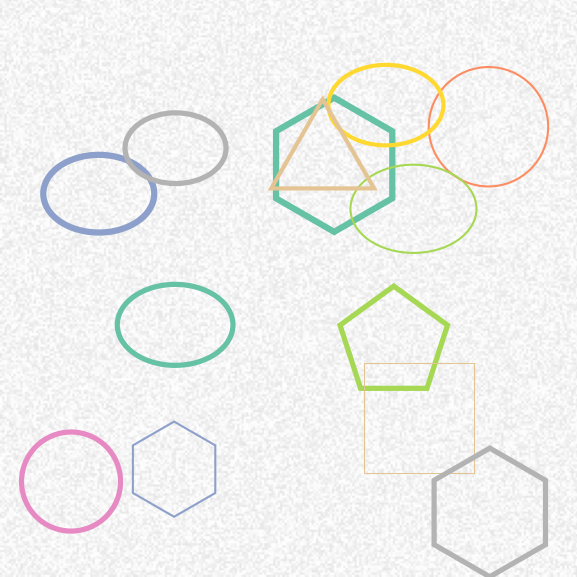[{"shape": "oval", "thickness": 2.5, "radius": 0.5, "center": [0.303, 0.437]}, {"shape": "hexagon", "thickness": 3, "radius": 0.58, "center": [0.579, 0.714]}, {"shape": "circle", "thickness": 1, "radius": 0.52, "center": [0.846, 0.78]}, {"shape": "hexagon", "thickness": 1, "radius": 0.41, "center": [0.301, 0.187]}, {"shape": "oval", "thickness": 3, "radius": 0.48, "center": [0.171, 0.664]}, {"shape": "circle", "thickness": 2.5, "radius": 0.43, "center": [0.123, 0.165]}, {"shape": "pentagon", "thickness": 2.5, "radius": 0.49, "center": [0.682, 0.406]}, {"shape": "oval", "thickness": 1, "radius": 0.55, "center": [0.716, 0.638]}, {"shape": "oval", "thickness": 2, "radius": 0.5, "center": [0.668, 0.817]}, {"shape": "triangle", "thickness": 2, "radius": 0.51, "center": [0.559, 0.724]}, {"shape": "square", "thickness": 0.5, "radius": 0.48, "center": [0.725, 0.275]}, {"shape": "oval", "thickness": 2.5, "radius": 0.44, "center": [0.304, 0.743]}, {"shape": "hexagon", "thickness": 2.5, "radius": 0.56, "center": [0.848, 0.112]}]